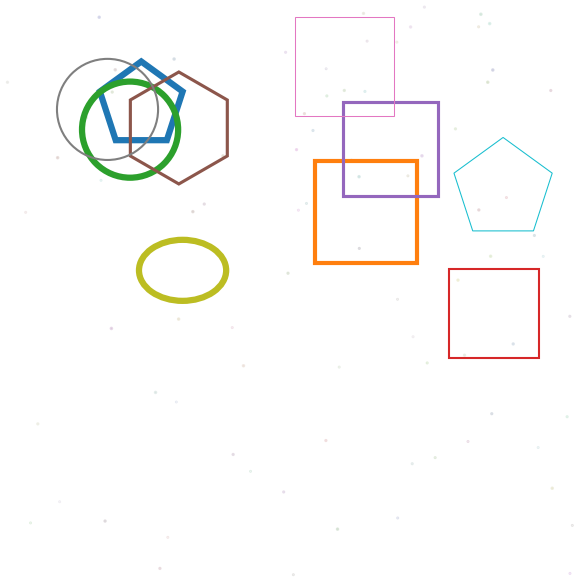[{"shape": "pentagon", "thickness": 3, "radius": 0.38, "center": [0.245, 0.817]}, {"shape": "square", "thickness": 2, "radius": 0.44, "center": [0.633, 0.633]}, {"shape": "circle", "thickness": 3, "radius": 0.42, "center": [0.225, 0.775]}, {"shape": "square", "thickness": 1, "radius": 0.39, "center": [0.855, 0.456]}, {"shape": "square", "thickness": 1.5, "radius": 0.41, "center": [0.677, 0.741]}, {"shape": "hexagon", "thickness": 1.5, "radius": 0.48, "center": [0.31, 0.778]}, {"shape": "square", "thickness": 0.5, "radius": 0.43, "center": [0.596, 0.884]}, {"shape": "circle", "thickness": 1, "radius": 0.44, "center": [0.186, 0.81]}, {"shape": "oval", "thickness": 3, "radius": 0.38, "center": [0.316, 0.531]}, {"shape": "pentagon", "thickness": 0.5, "radius": 0.45, "center": [0.871, 0.672]}]